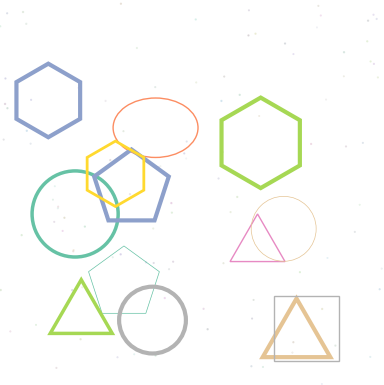[{"shape": "circle", "thickness": 2.5, "radius": 0.56, "center": [0.195, 0.444]}, {"shape": "pentagon", "thickness": 0.5, "radius": 0.48, "center": [0.322, 0.264]}, {"shape": "oval", "thickness": 1, "radius": 0.55, "center": [0.404, 0.668]}, {"shape": "pentagon", "thickness": 3, "radius": 0.51, "center": [0.341, 0.51]}, {"shape": "hexagon", "thickness": 3, "radius": 0.48, "center": [0.125, 0.739]}, {"shape": "triangle", "thickness": 1, "radius": 0.41, "center": [0.669, 0.362]}, {"shape": "triangle", "thickness": 2.5, "radius": 0.46, "center": [0.211, 0.18]}, {"shape": "hexagon", "thickness": 3, "radius": 0.59, "center": [0.677, 0.629]}, {"shape": "hexagon", "thickness": 2, "radius": 0.42, "center": [0.3, 0.549]}, {"shape": "circle", "thickness": 0.5, "radius": 0.42, "center": [0.737, 0.406]}, {"shape": "triangle", "thickness": 3, "radius": 0.51, "center": [0.77, 0.123]}, {"shape": "circle", "thickness": 3, "radius": 0.43, "center": [0.396, 0.169]}, {"shape": "square", "thickness": 1, "radius": 0.42, "center": [0.796, 0.147]}]